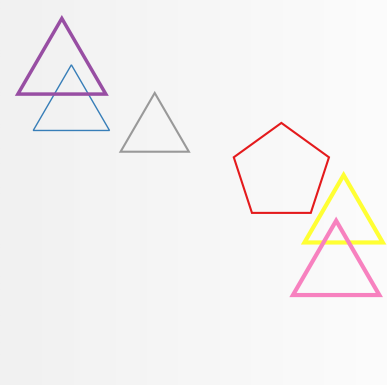[{"shape": "pentagon", "thickness": 1.5, "radius": 0.65, "center": [0.726, 0.552]}, {"shape": "triangle", "thickness": 1, "radius": 0.57, "center": [0.184, 0.718]}, {"shape": "triangle", "thickness": 2.5, "radius": 0.65, "center": [0.16, 0.821]}, {"shape": "triangle", "thickness": 3, "radius": 0.58, "center": [0.887, 0.429]}, {"shape": "triangle", "thickness": 3, "radius": 0.64, "center": [0.867, 0.298]}, {"shape": "triangle", "thickness": 1.5, "radius": 0.51, "center": [0.399, 0.657]}]